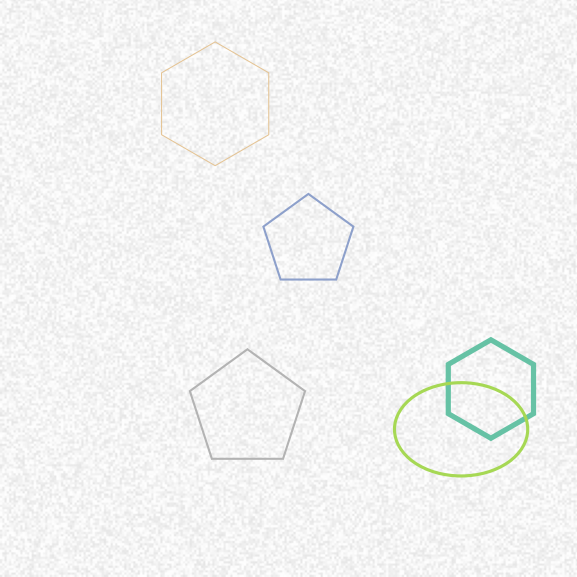[{"shape": "hexagon", "thickness": 2.5, "radius": 0.43, "center": [0.85, 0.325]}, {"shape": "pentagon", "thickness": 1, "radius": 0.41, "center": [0.534, 0.581]}, {"shape": "oval", "thickness": 1.5, "radius": 0.58, "center": [0.798, 0.256]}, {"shape": "hexagon", "thickness": 0.5, "radius": 0.54, "center": [0.373, 0.819]}, {"shape": "pentagon", "thickness": 1, "radius": 0.52, "center": [0.428, 0.289]}]